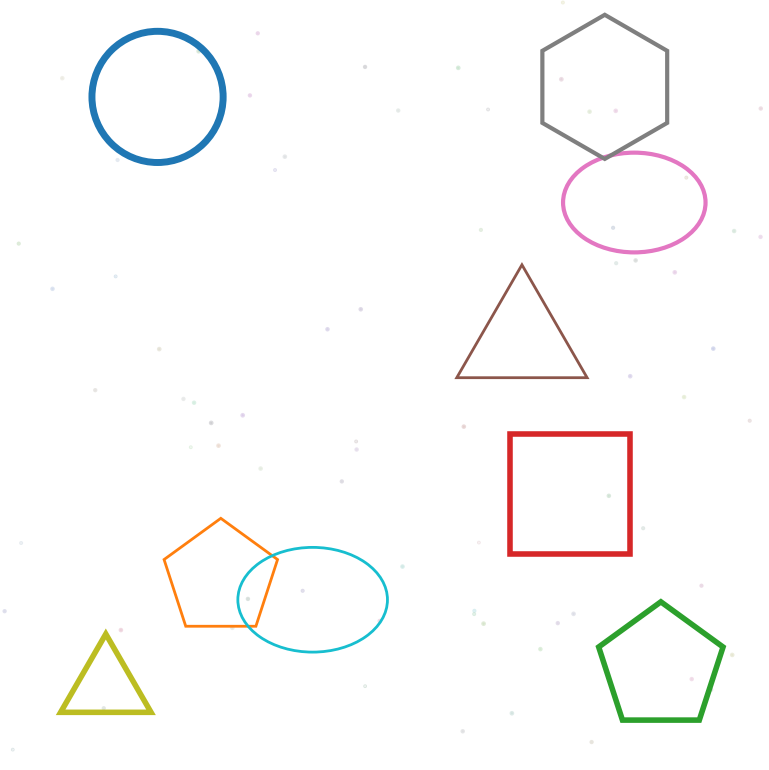[{"shape": "circle", "thickness": 2.5, "radius": 0.43, "center": [0.205, 0.874]}, {"shape": "pentagon", "thickness": 1, "radius": 0.39, "center": [0.287, 0.249]}, {"shape": "pentagon", "thickness": 2, "radius": 0.42, "center": [0.858, 0.133]}, {"shape": "square", "thickness": 2, "radius": 0.39, "center": [0.74, 0.359]}, {"shape": "triangle", "thickness": 1, "radius": 0.49, "center": [0.678, 0.558]}, {"shape": "oval", "thickness": 1.5, "radius": 0.46, "center": [0.824, 0.737]}, {"shape": "hexagon", "thickness": 1.5, "radius": 0.47, "center": [0.785, 0.887]}, {"shape": "triangle", "thickness": 2, "radius": 0.34, "center": [0.137, 0.109]}, {"shape": "oval", "thickness": 1, "radius": 0.49, "center": [0.406, 0.221]}]